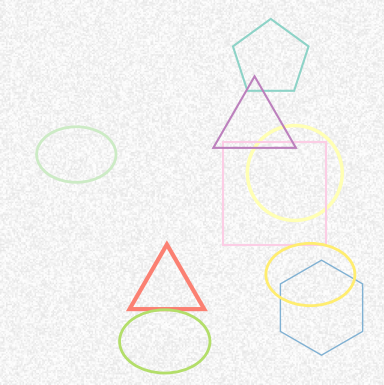[{"shape": "pentagon", "thickness": 1.5, "radius": 0.52, "center": [0.703, 0.848]}, {"shape": "circle", "thickness": 2.5, "radius": 0.62, "center": [0.766, 0.551]}, {"shape": "triangle", "thickness": 3, "radius": 0.56, "center": [0.433, 0.253]}, {"shape": "hexagon", "thickness": 1, "radius": 0.62, "center": [0.835, 0.201]}, {"shape": "oval", "thickness": 2, "radius": 0.59, "center": [0.428, 0.113]}, {"shape": "square", "thickness": 1.5, "radius": 0.67, "center": [0.712, 0.498]}, {"shape": "triangle", "thickness": 1.5, "radius": 0.62, "center": [0.661, 0.678]}, {"shape": "oval", "thickness": 2, "radius": 0.52, "center": [0.198, 0.599]}, {"shape": "oval", "thickness": 2, "radius": 0.58, "center": [0.806, 0.287]}]